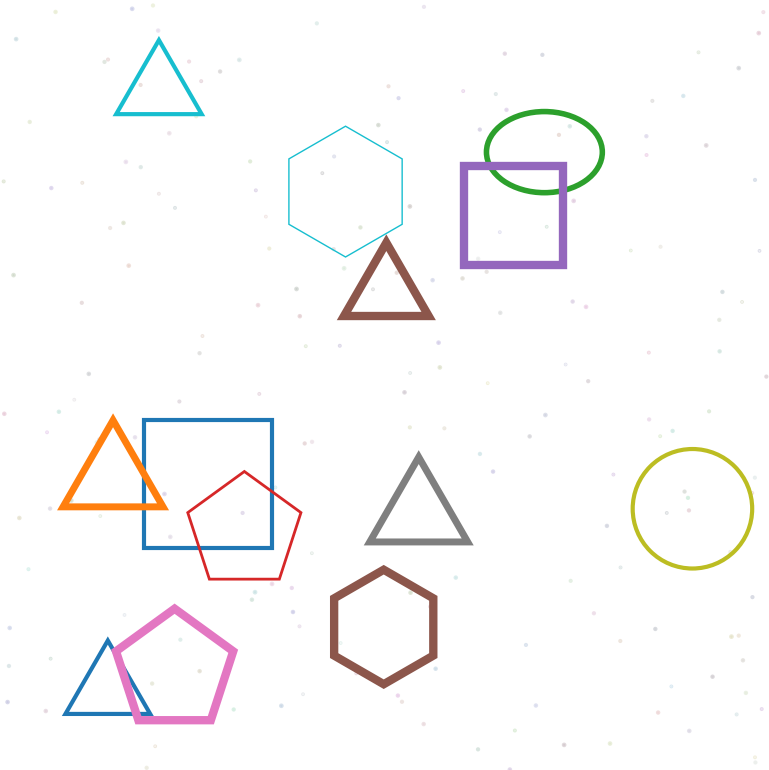[{"shape": "square", "thickness": 1.5, "radius": 0.41, "center": [0.27, 0.371]}, {"shape": "triangle", "thickness": 1.5, "radius": 0.32, "center": [0.14, 0.105]}, {"shape": "triangle", "thickness": 2.5, "radius": 0.37, "center": [0.147, 0.379]}, {"shape": "oval", "thickness": 2, "radius": 0.38, "center": [0.707, 0.802]}, {"shape": "pentagon", "thickness": 1, "radius": 0.39, "center": [0.317, 0.31]}, {"shape": "square", "thickness": 3, "radius": 0.32, "center": [0.667, 0.72]}, {"shape": "triangle", "thickness": 3, "radius": 0.32, "center": [0.502, 0.621]}, {"shape": "hexagon", "thickness": 3, "radius": 0.37, "center": [0.498, 0.186]}, {"shape": "pentagon", "thickness": 3, "radius": 0.4, "center": [0.227, 0.129]}, {"shape": "triangle", "thickness": 2.5, "radius": 0.37, "center": [0.544, 0.333]}, {"shape": "circle", "thickness": 1.5, "radius": 0.39, "center": [0.899, 0.339]}, {"shape": "triangle", "thickness": 1.5, "radius": 0.32, "center": [0.206, 0.884]}, {"shape": "hexagon", "thickness": 0.5, "radius": 0.42, "center": [0.449, 0.751]}]